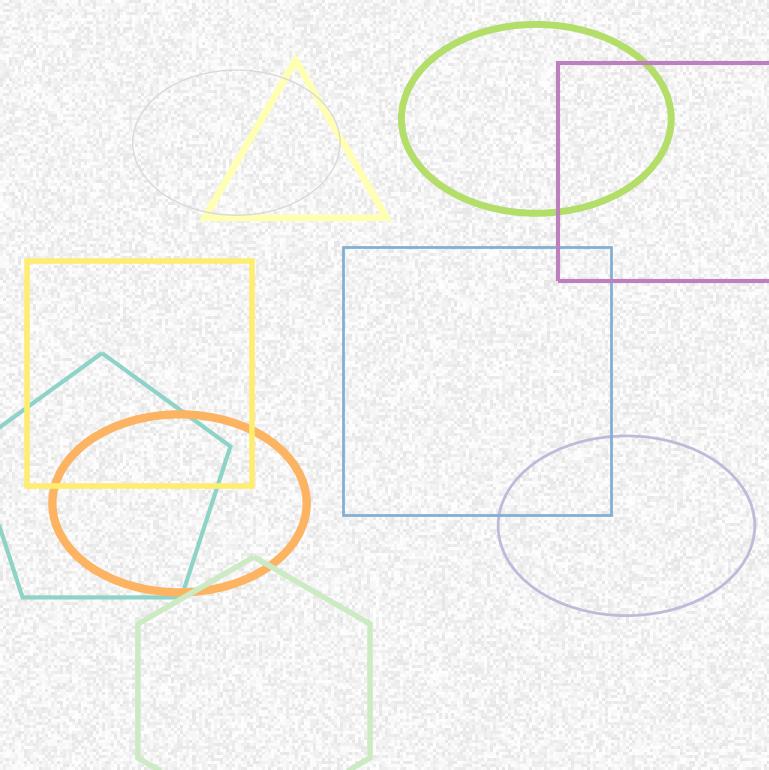[{"shape": "pentagon", "thickness": 1.5, "radius": 0.88, "center": [0.132, 0.366]}, {"shape": "triangle", "thickness": 2.5, "radius": 0.68, "center": [0.384, 0.785]}, {"shape": "oval", "thickness": 1, "radius": 0.83, "center": [0.814, 0.317]}, {"shape": "square", "thickness": 1, "radius": 0.87, "center": [0.62, 0.505]}, {"shape": "oval", "thickness": 3, "radius": 0.83, "center": [0.233, 0.346]}, {"shape": "oval", "thickness": 2.5, "radius": 0.88, "center": [0.697, 0.846]}, {"shape": "oval", "thickness": 0.5, "radius": 0.67, "center": [0.307, 0.815]}, {"shape": "square", "thickness": 1.5, "radius": 0.71, "center": [0.865, 0.777]}, {"shape": "hexagon", "thickness": 2, "radius": 0.87, "center": [0.33, 0.103]}, {"shape": "square", "thickness": 2, "radius": 0.73, "center": [0.181, 0.515]}]